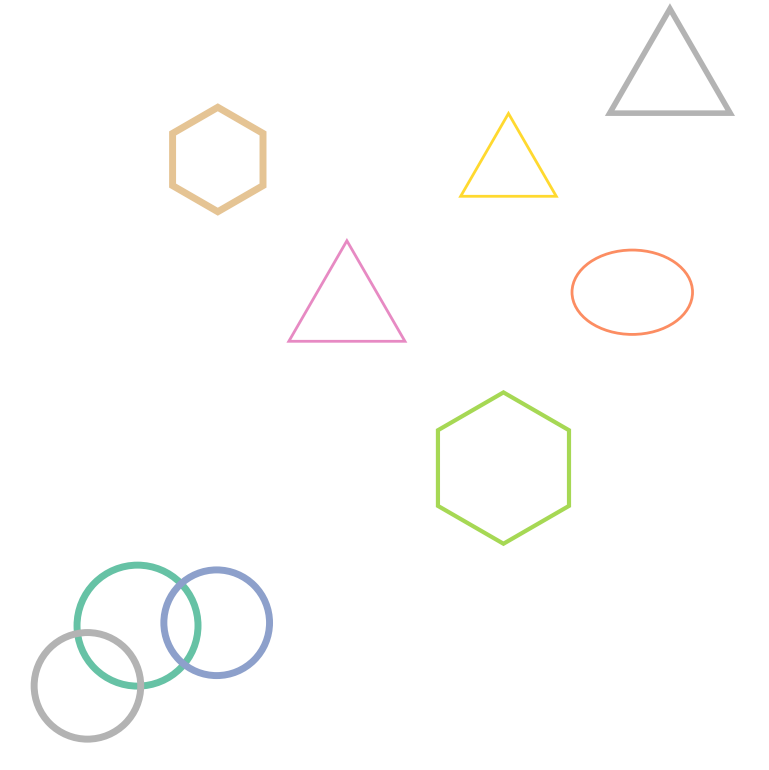[{"shape": "circle", "thickness": 2.5, "radius": 0.39, "center": [0.179, 0.188]}, {"shape": "oval", "thickness": 1, "radius": 0.39, "center": [0.821, 0.62]}, {"shape": "circle", "thickness": 2.5, "radius": 0.34, "center": [0.281, 0.191]}, {"shape": "triangle", "thickness": 1, "radius": 0.44, "center": [0.451, 0.6]}, {"shape": "hexagon", "thickness": 1.5, "radius": 0.49, "center": [0.654, 0.392]}, {"shape": "triangle", "thickness": 1, "radius": 0.36, "center": [0.66, 0.781]}, {"shape": "hexagon", "thickness": 2.5, "radius": 0.34, "center": [0.283, 0.793]}, {"shape": "circle", "thickness": 2.5, "radius": 0.35, "center": [0.114, 0.109]}, {"shape": "triangle", "thickness": 2, "radius": 0.45, "center": [0.87, 0.898]}]